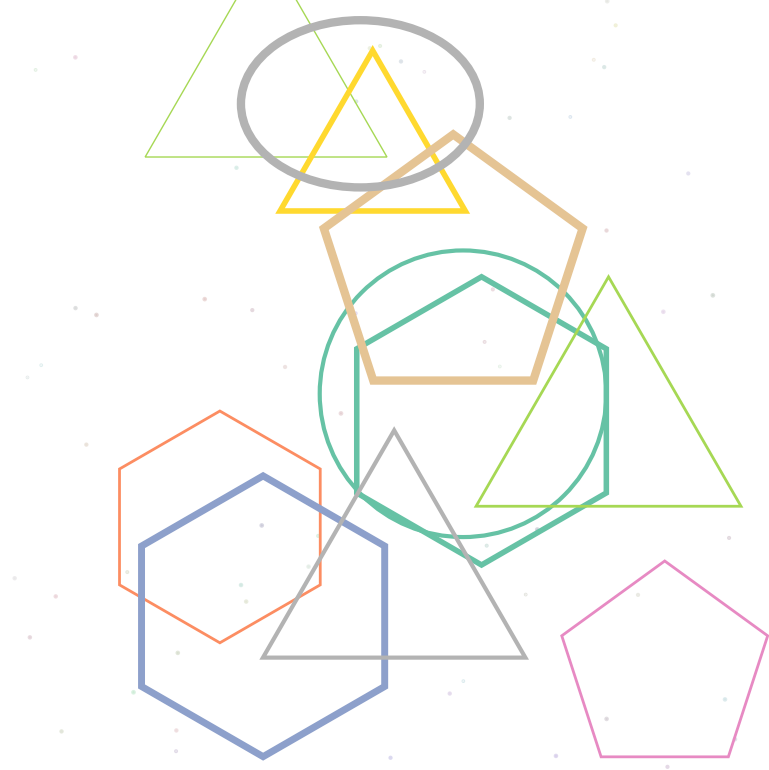[{"shape": "hexagon", "thickness": 2, "radius": 0.94, "center": [0.625, 0.453]}, {"shape": "circle", "thickness": 1.5, "radius": 0.93, "center": [0.601, 0.489]}, {"shape": "hexagon", "thickness": 1, "radius": 0.75, "center": [0.286, 0.316]}, {"shape": "hexagon", "thickness": 2.5, "radius": 0.91, "center": [0.342, 0.2]}, {"shape": "pentagon", "thickness": 1, "radius": 0.7, "center": [0.863, 0.131]}, {"shape": "triangle", "thickness": 0.5, "radius": 0.91, "center": [0.346, 0.887]}, {"shape": "triangle", "thickness": 1, "radius": 0.99, "center": [0.79, 0.442]}, {"shape": "triangle", "thickness": 2, "radius": 0.69, "center": [0.484, 0.795]}, {"shape": "pentagon", "thickness": 3, "radius": 0.88, "center": [0.589, 0.649]}, {"shape": "triangle", "thickness": 1.5, "radius": 0.98, "center": [0.512, 0.244]}, {"shape": "oval", "thickness": 3, "radius": 0.78, "center": [0.468, 0.865]}]